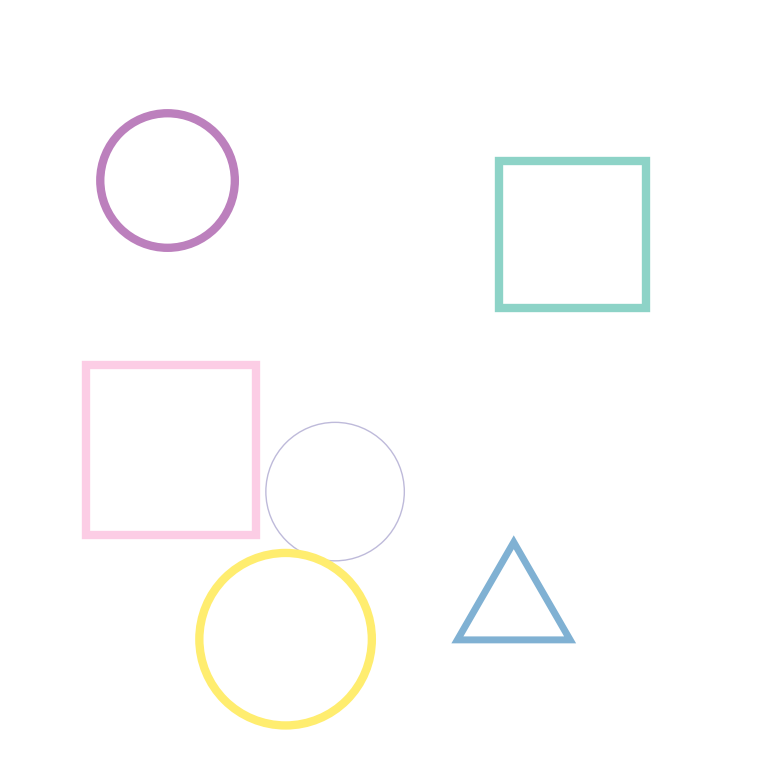[{"shape": "square", "thickness": 3, "radius": 0.48, "center": [0.743, 0.695]}, {"shape": "circle", "thickness": 0.5, "radius": 0.45, "center": [0.435, 0.362]}, {"shape": "triangle", "thickness": 2.5, "radius": 0.42, "center": [0.667, 0.211]}, {"shape": "square", "thickness": 3, "radius": 0.55, "center": [0.222, 0.416]}, {"shape": "circle", "thickness": 3, "radius": 0.44, "center": [0.218, 0.766]}, {"shape": "circle", "thickness": 3, "radius": 0.56, "center": [0.371, 0.17]}]